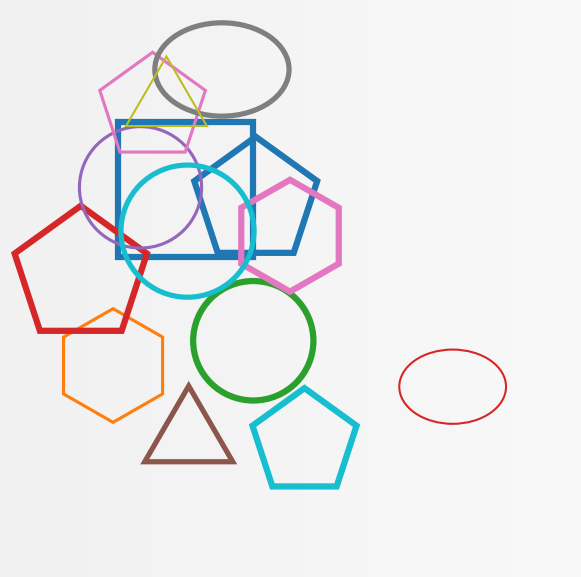[{"shape": "square", "thickness": 3, "radius": 0.58, "center": [0.319, 0.672]}, {"shape": "pentagon", "thickness": 3, "radius": 0.56, "center": [0.44, 0.651]}, {"shape": "hexagon", "thickness": 1.5, "radius": 0.49, "center": [0.195, 0.366]}, {"shape": "circle", "thickness": 3, "radius": 0.52, "center": [0.436, 0.409]}, {"shape": "pentagon", "thickness": 3, "radius": 0.6, "center": [0.139, 0.523]}, {"shape": "oval", "thickness": 1, "radius": 0.46, "center": [0.779, 0.33]}, {"shape": "circle", "thickness": 1.5, "radius": 0.53, "center": [0.242, 0.675]}, {"shape": "triangle", "thickness": 2.5, "radius": 0.44, "center": [0.325, 0.243]}, {"shape": "pentagon", "thickness": 1.5, "radius": 0.48, "center": [0.263, 0.813]}, {"shape": "hexagon", "thickness": 3, "radius": 0.48, "center": [0.499, 0.591]}, {"shape": "oval", "thickness": 2.5, "radius": 0.58, "center": [0.382, 0.879]}, {"shape": "triangle", "thickness": 1, "radius": 0.4, "center": [0.286, 0.821]}, {"shape": "circle", "thickness": 2.5, "radius": 0.57, "center": [0.323, 0.599]}, {"shape": "pentagon", "thickness": 3, "radius": 0.47, "center": [0.524, 0.233]}]